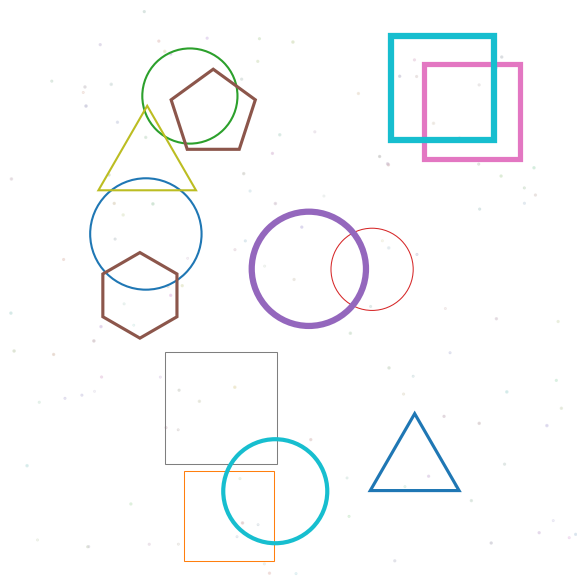[{"shape": "circle", "thickness": 1, "radius": 0.48, "center": [0.253, 0.594]}, {"shape": "triangle", "thickness": 1.5, "radius": 0.44, "center": [0.718, 0.194]}, {"shape": "square", "thickness": 0.5, "radius": 0.39, "center": [0.397, 0.105]}, {"shape": "circle", "thickness": 1, "radius": 0.41, "center": [0.329, 0.833]}, {"shape": "circle", "thickness": 0.5, "radius": 0.36, "center": [0.644, 0.533]}, {"shape": "circle", "thickness": 3, "radius": 0.49, "center": [0.535, 0.534]}, {"shape": "hexagon", "thickness": 1.5, "radius": 0.37, "center": [0.242, 0.488]}, {"shape": "pentagon", "thickness": 1.5, "radius": 0.38, "center": [0.369, 0.803]}, {"shape": "square", "thickness": 2.5, "radius": 0.41, "center": [0.817, 0.806]}, {"shape": "square", "thickness": 0.5, "radius": 0.48, "center": [0.383, 0.293]}, {"shape": "triangle", "thickness": 1, "radius": 0.49, "center": [0.255, 0.718]}, {"shape": "circle", "thickness": 2, "radius": 0.45, "center": [0.477, 0.149]}, {"shape": "square", "thickness": 3, "radius": 0.45, "center": [0.766, 0.847]}]